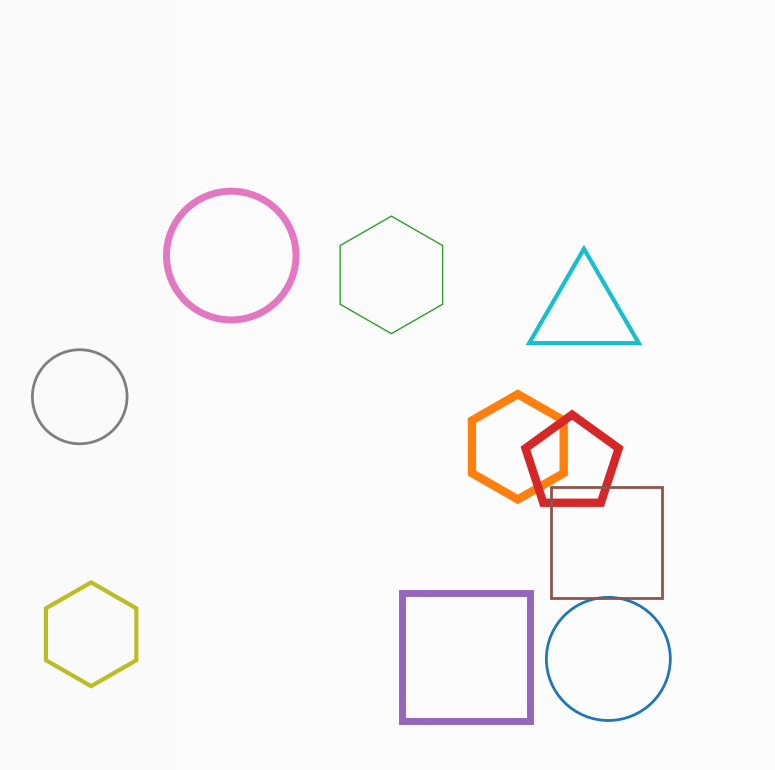[{"shape": "circle", "thickness": 1, "radius": 0.4, "center": [0.785, 0.144]}, {"shape": "hexagon", "thickness": 3, "radius": 0.34, "center": [0.668, 0.42]}, {"shape": "hexagon", "thickness": 0.5, "radius": 0.38, "center": [0.505, 0.643]}, {"shape": "pentagon", "thickness": 3, "radius": 0.32, "center": [0.738, 0.398]}, {"shape": "square", "thickness": 2.5, "radius": 0.41, "center": [0.602, 0.147]}, {"shape": "square", "thickness": 1, "radius": 0.36, "center": [0.783, 0.296]}, {"shape": "circle", "thickness": 2.5, "radius": 0.42, "center": [0.298, 0.668]}, {"shape": "circle", "thickness": 1, "radius": 0.31, "center": [0.103, 0.485]}, {"shape": "hexagon", "thickness": 1.5, "radius": 0.34, "center": [0.118, 0.176]}, {"shape": "triangle", "thickness": 1.5, "radius": 0.41, "center": [0.754, 0.595]}]